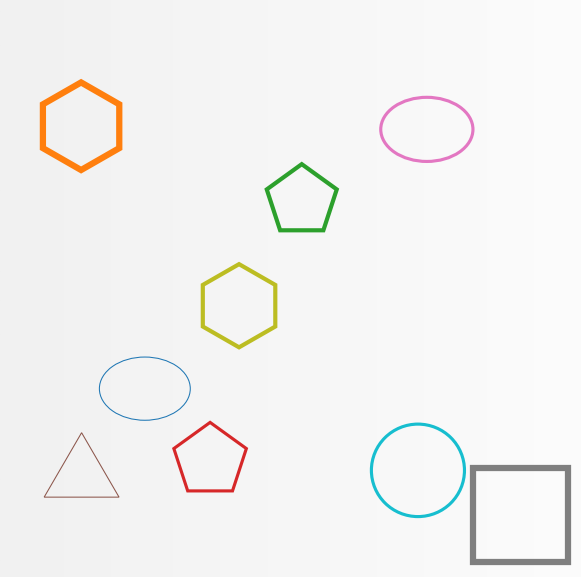[{"shape": "oval", "thickness": 0.5, "radius": 0.39, "center": [0.249, 0.326]}, {"shape": "hexagon", "thickness": 3, "radius": 0.38, "center": [0.14, 0.781]}, {"shape": "pentagon", "thickness": 2, "radius": 0.32, "center": [0.519, 0.652]}, {"shape": "pentagon", "thickness": 1.5, "radius": 0.33, "center": [0.361, 0.202]}, {"shape": "triangle", "thickness": 0.5, "radius": 0.37, "center": [0.14, 0.175]}, {"shape": "oval", "thickness": 1.5, "radius": 0.4, "center": [0.734, 0.775]}, {"shape": "square", "thickness": 3, "radius": 0.41, "center": [0.896, 0.107]}, {"shape": "hexagon", "thickness": 2, "radius": 0.36, "center": [0.411, 0.47]}, {"shape": "circle", "thickness": 1.5, "radius": 0.4, "center": [0.719, 0.185]}]